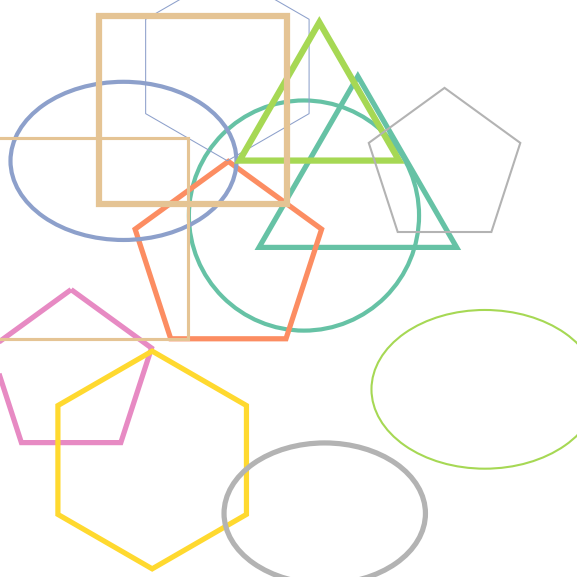[{"shape": "circle", "thickness": 2, "radius": 1.0, "center": [0.526, 0.626]}, {"shape": "triangle", "thickness": 2.5, "radius": 0.99, "center": [0.62, 0.67]}, {"shape": "pentagon", "thickness": 2.5, "radius": 0.85, "center": [0.395, 0.55]}, {"shape": "hexagon", "thickness": 0.5, "radius": 0.82, "center": [0.394, 0.884]}, {"shape": "oval", "thickness": 2, "radius": 0.98, "center": [0.214, 0.721]}, {"shape": "pentagon", "thickness": 2.5, "radius": 0.73, "center": [0.123, 0.351]}, {"shape": "oval", "thickness": 1, "radius": 0.98, "center": [0.84, 0.325]}, {"shape": "triangle", "thickness": 3, "radius": 0.8, "center": [0.553, 0.801]}, {"shape": "hexagon", "thickness": 2.5, "radius": 0.94, "center": [0.264, 0.203]}, {"shape": "square", "thickness": 1.5, "radius": 0.87, "center": [0.151, 0.586]}, {"shape": "square", "thickness": 3, "radius": 0.82, "center": [0.334, 0.808]}, {"shape": "pentagon", "thickness": 1, "radius": 0.69, "center": [0.77, 0.709]}, {"shape": "oval", "thickness": 2.5, "radius": 0.87, "center": [0.562, 0.11]}]